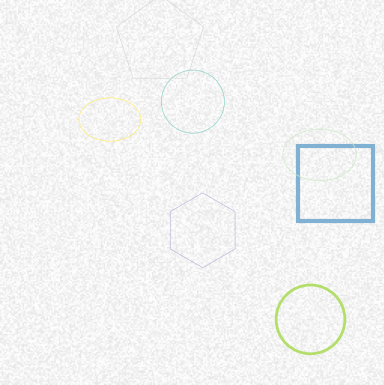[{"shape": "circle", "thickness": 0.5, "radius": 0.41, "center": [0.501, 0.736]}, {"shape": "hexagon", "thickness": 0.5, "radius": 0.49, "center": [0.526, 0.402]}, {"shape": "square", "thickness": 3, "radius": 0.49, "center": [0.872, 0.524]}, {"shape": "circle", "thickness": 2, "radius": 0.45, "center": [0.807, 0.17]}, {"shape": "pentagon", "thickness": 0.5, "radius": 0.6, "center": [0.416, 0.893]}, {"shape": "oval", "thickness": 0.5, "radius": 0.48, "center": [0.83, 0.598]}, {"shape": "oval", "thickness": 0.5, "radius": 0.4, "center": [0.285, 0.69]}]